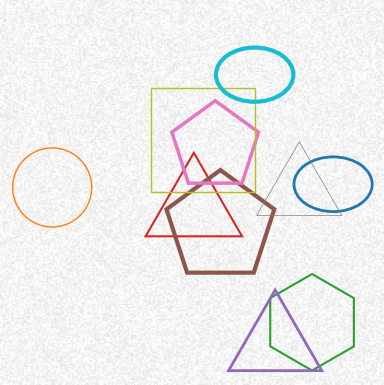[{"shape": "oval", "thickness": 2, "radius": 0.51, "center": [0.865, 0.521]}, {"shape": "circle", "thickness": 1, "radius": 0.51, "center": [0.136, 0.513]}, {"shape": "hexagon", "thickness": 1.5, "radius": 0.63, "center": [0.811, 0.163]}, {"shape": "triangle", "thickness": 1.5, "radius": 0.72, "center": [0.503, 0.459]}, {"shape": "triangle", "thickness": 2, "radius": 0.7, "center": [0.715, 0.107]}, {"shape": "pentagon", "thickness": 3, "radius": 0.74, "center": [0.572, 0.411]}, {"shape": "pentagon", "thickness": 2.5, "radius": 0.59, "center": [0.559, 0.62]}, {"shape": "triangle", "thickness": 0.5, "radius": 0.64, "center": [0.777, 0.504]}, {"shape": "square", "thickness": 1, "radius": 0.68, "center": [0.527, 0.636]}, {"shape": "oval", "thickness": 3, "radius": 0.5, "center": [0.661, 0.806]}]